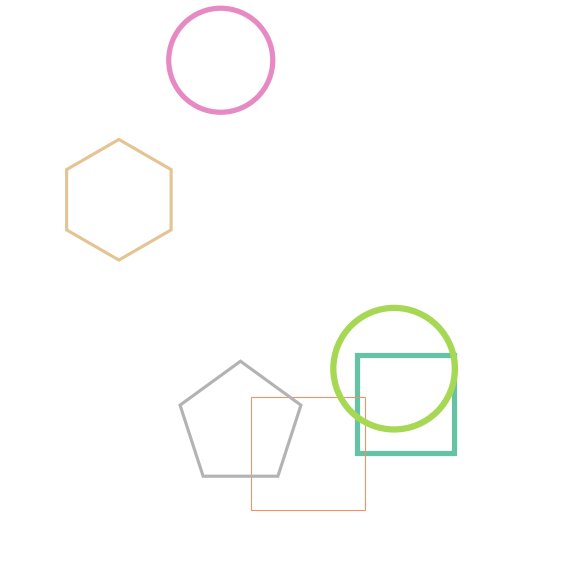[{"shape": "square", "thickness": 2.5, "radius": 0.42, "center": [0.702, 0.299]}, {"shape": "square", "thickness": 0.5, "radius": 0.49, "center": [0.533, 0.214]}, {"shape": "circle", "thickness": 2.5, "radius": 0.45, "center": [0.382, 0.895]}, {"shape": "circle", "thickness": 3, "radius": 0.53, "center": [0.682, 0.361]}, {"shape": "hexagon", "thickness": 1.5, "radius": 0.52, "center": [0.206, 0.653]}, {"shape": "pentagon", "thickness": 1.5, "radius": 0.55, "center": [0.416, 0.264]}]